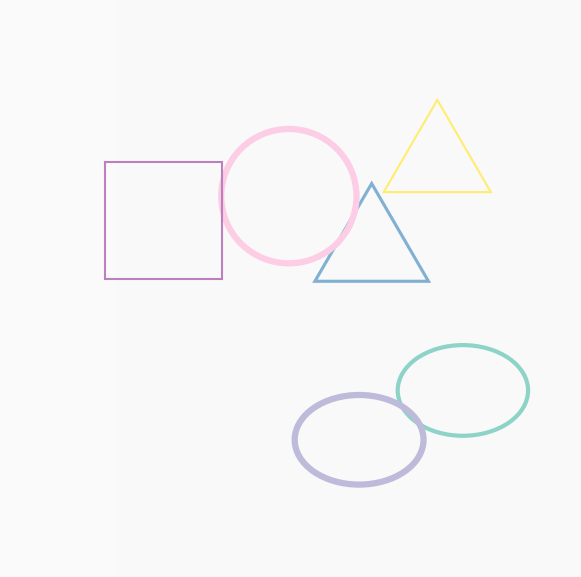[{"shape": "oval", "thickness": 2, "radius": 0.56, "center": [0.796, 0.323]}, {"shape": "oval", "thickness": 3, "radius": 0.55, "center": [0.618, 0.238]}, {"shape": "triangle", "thickness": 1.5, "radius": 0.56, "center": [0.639, 0.568]}, {"shape": "circle", "thickness": 3, "radius": 0.58, "center": [0.497, 0.659]}, {"shape": "square", "thickness": 1, "radius": 0.5, "center": [0.281, 0.617]}, {"shape": "triangle", "thickness": 1, "radius": 0.53, "center": [0.752, 0.72]}]